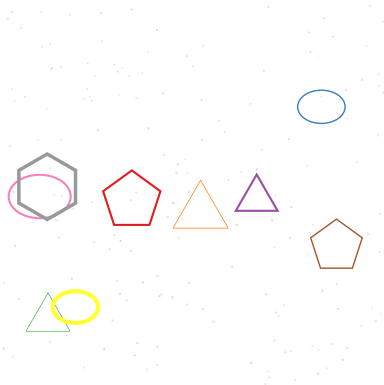[{"shape": "pentagon", "thickness": 1.5, "radius": 0.39, "center": [0.342, 0.479]}, {"shape": "oval", "thickness": 1, "radius": 0.31, "center": [0.835, 0.723]}, {"shape": "triangle", "thickness": 0.5, "radius": 0.33, "center": [0.125, 0.173]}, {"shape": "triangle", "thickness": 1.5, "radius": 0.31, "center": [0.667, 0.484]}, {"shape": "triangle", "thickness": 0.5, "radius": 0.41, "center": [0.521, 0.449]}, {"shape": "oval", "thickness": 3, "radius": 0.29, "center": [0.196, 0.202]}, {"shape": "pentagon", "thickness": 1, "radius": 0.35, "center": [0.874, 0.36]}, {"shape": "oval", "thickness": 1.5, "radius": 0.4, "center": [0.103, 0.49]}, {"shape": "hexagon", "thickness": 2.5, "radius": 0.42, "center": [0.123, 0.515]}]